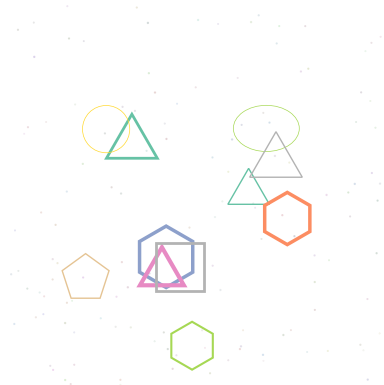[{"shape": "triangle", "thickness": 2, "radius": 0.38, "center": [0.343, 0.627]}, {"shape": "triangle", "thickness": 1, "radius": 0.31, "center": [0.646, 0.5]}, {"shape": "hexagon", "thickness": 2.5, "radius": 0.34, "center": [0.746, 0.432]}, {"shape": "hexagon", "thickness": 2.5, "radius": 0.4, "center": [0.432, 0.333]}, {"shape": "triangle", "thickness": 3, "radius": 0.33, "center": [0.421, 0.292]}, {"shape": "hexagon", "thickness": 1.5, "radius": 0.31, "center": [0.499, 0.102]}, {"shape": "oval", "thickness": 0.5, "radius": 0.43, "center": [0.692, 0.666]}, {"shape": "circle", "thickness": 0.5, "radius": 0.31, "center": [0.276, 0.665]}, {"shape": "pentagon", "thickness": 1, "radius": 0.32, "center": [0.222, 0.277]}, {"shape": "triangle", "thickness": 1, "radius": 0.39, "center": [0.717, 0.579]}, {"shape": "square", "thickness": 2, "radius": 0.31, "center": [0.467, 0.307]}]